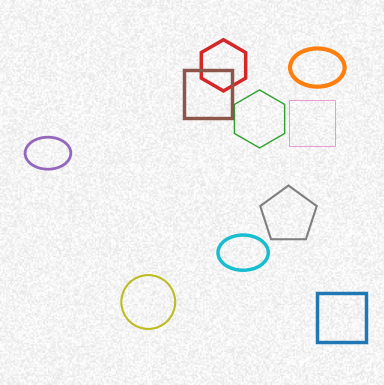[{"shape": "square", "thickness": 2.5, "radius": 0.31, "center": [0.887, 0.175]}, {"shape": "oval", "thickness": 3, "radius": 0.35, "center": [0.824, 0.825]}, {"shape": "hexagon", "thickness": 1, "radius": 0.38, "center": [0.674, 0.691]}, {"shape": "hexagon", "thickness": 2.5, "radius": 0.33, "center": [0.58, 0.83]}, {"shape": "oval", "thickness": 2, "radius": 0.3, "center": [0.125, 0.602]}, {"shape": "square", "thickness": 2.5, "radius": 0.31, "center": [0.541, 0.757]}, {"shape": "square", "thickness": 0.5, "radius": 0.3, "center": [0.811, 0.68]}, {"shape": "pentagon", "thickness": 1.5, "radius": 0.39, "center": [0.749, 0.441]}, {"shape": "circle", "thickness": 1.5, "radius": 0.35, "center": [0.385, 0.216]}, {"shape": "oval", "thickness": 2.5, "radius": 0.33, "center": [0.632, 0.344]}]